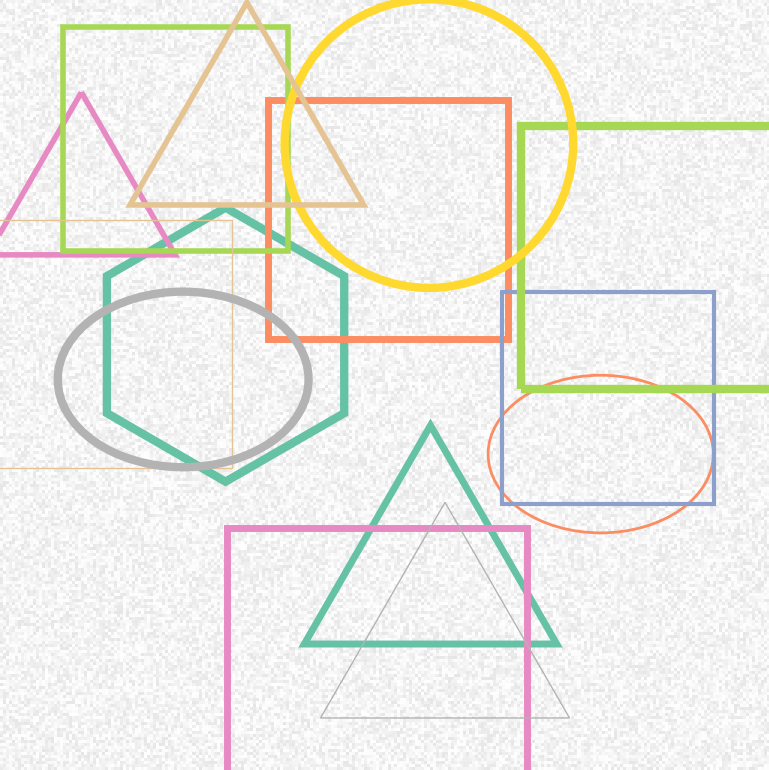[{"shape": "triangle", "thickness": 2.5, "radius": 0.95, "center": [0.559, 0.258]}, {"shape": "hexagon", "thickness": 3, "radius": 0.89, "center": [0.293, 0.552]}, {"shape": "square", "thickness": 2.5, "radius": 0.78, "center": [0.504, 0.714]}, {"shape": "oval", "thickness": 1, "radius": 0.73, "center": [0.78, 0.41]}, {"shape": "square", "thickness": 1.5, "radius": 0.69, "center": [0.79, 0.483]}, {"shape": "triangle", "thickness": 2, "radius": 0.7, "center": [0.106, 0.739]}, {"shape": "square", "thickness": 2.5, "radius": 0.97, "center": [0.49, 0.119]}, {"shape": "square", "thickness": 2, "radius": 0.73, "center": [0.228, 0.819]}, {"shape": "square", "thickness": 3, "radius": 0.85, "center": [0.847, 0.666]}, {"shape": "circle", "thickness": 3, "radius": 0.94, "center": [0.557, 0.814]}, {"shape": "square", "thickness": 0.5, "radius": 0.8, "center": [0.14, 0.553]}, {"shape": "triangle", "thickness": 2, "radius": 0.88, "center": [0.321, 0.821]}, {"shape": "triangle", "thickness": 0.5, "radius": 0.93, "center": [0.578, 0.161]}, {"shape": "oval", "thickness": 3, "radius": 0.81, "center": [0.238, 0.507]}]